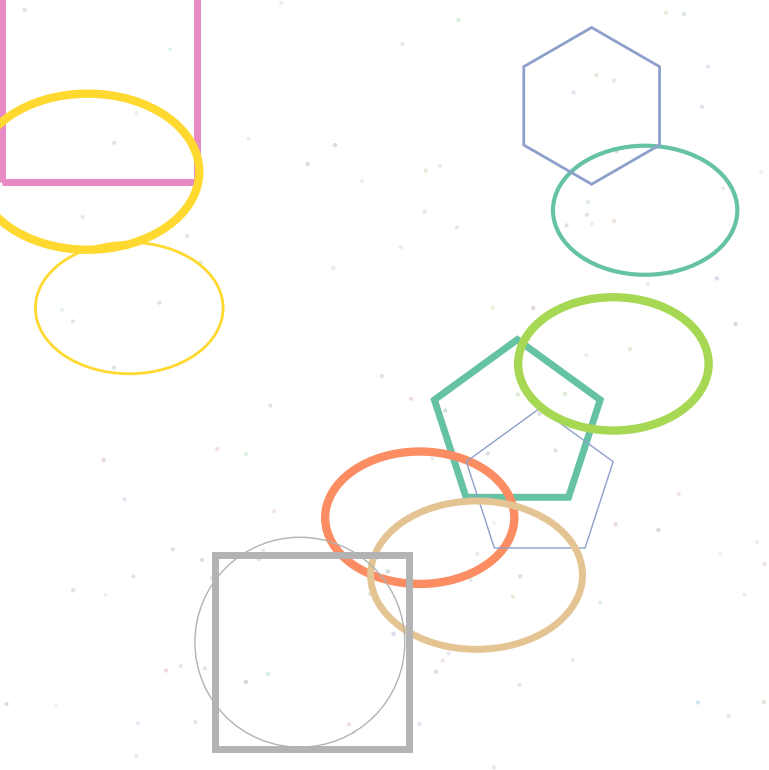[{"shape": "pentagon", "thickness": 2.5, "radius": 0.57, "center": [0.672, 0.446]}, {"shape": "oval", "thickness": 1.5, "radius": 0.6, "center": [0.838, 0.727]}, {"shape": "oval", "thickness": 3, "radius": 0.61, "center": [0.545, 0.328]}, {"shape": "hexagon", "thickness": 1, "radius": 0.51, "center": [0.768, 0.863]}, {"shape": "pentagon", "thickness": 0.5, "radius": 0.5, "center": [0.701, 0.369]}, {"shape": "square", "thickness": 2.5, "radius": 0.63, "center": [0.129, 0.891]}, {"shape": "oval", "thickness": 3, "radius": 0.62, "center": [0.797, 0.527]}, {"shape": "oval", "thickness": 1, "radius": 0.61, "center": [0.168, 0.6]}, {"shape": "oval", "thickness": 3, "radius": 0.72, "center": [0.114, 0.777]}, {"shape": "oval", "thickness": 2.5, "radius": 0.69, "center": [0.619, 0.253]}, {"shape": "circle", "thickness": 0.5, "radius": 0.68, "center": [0.389, 0.166]}, {"shape": "square", "thickness": 2.5, "radius": 0.63, "center": [0.405, 0.153]}]